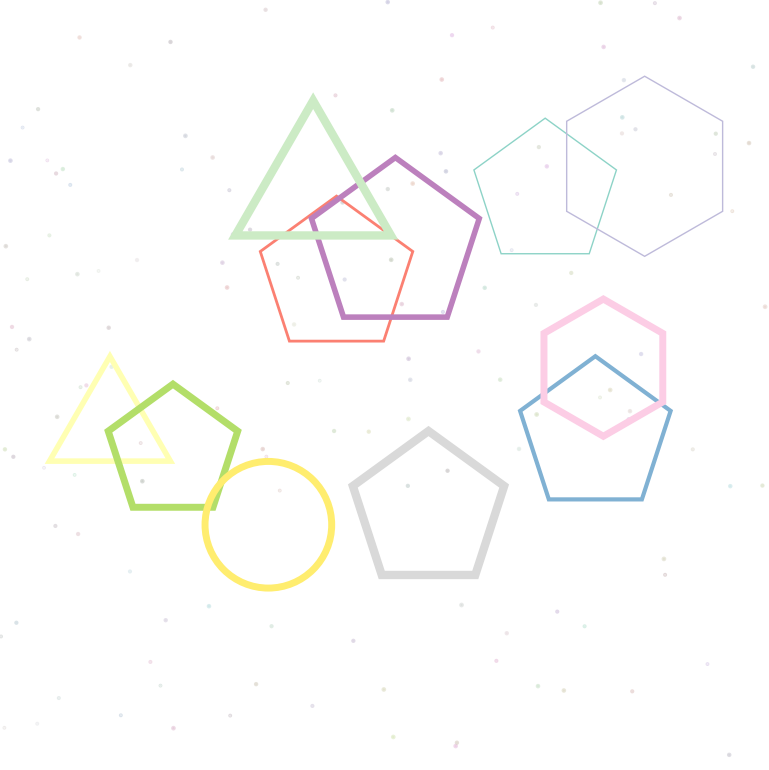[{"shape": "pentagon", "thickness": 0.5, "radius": 0.49, "center": [0.708, 0.749]}, {"shape": "triangle", "thickness": 2, "radius": 0.45, "center": [0.143, 0.446]}, {"shape": "hexagon", "thickness": 0.5, "radius": 0.58, "center": [0.837, 0.784]}, {"shape": "pentagon", "thickness": 1, "radius": 0.52, "center": [0.437, 0.641]}, {"shape": "pentagon", "thickness": 1.5, "radius": 0.51, "center": [0.773, 0.435]}, {"shape": "pentagon", "thickness": 2.5, "radius": 0.44, "center": [0.225, 0.413]}, {"shape": "hexagon", "thickness": 2.5, "radius": 0.45, "center": [0.784, 0.523]}, {"shape": "pentagon", "thickness": 3, "radius": 0.52, "center": [0.557, 0.337]}, {"shape": "pentagon", "thickness": 2, "radius": 0.57, "center": [0.513, 0.681]}, {"shape": "triangle", "thickness": 3, "radius": 0.58, "center": [0.407, 0.753]}, {"shape": "circle", "thickness": 2.5, "radius": 0.41, "center": [0.349, 0.319]}]